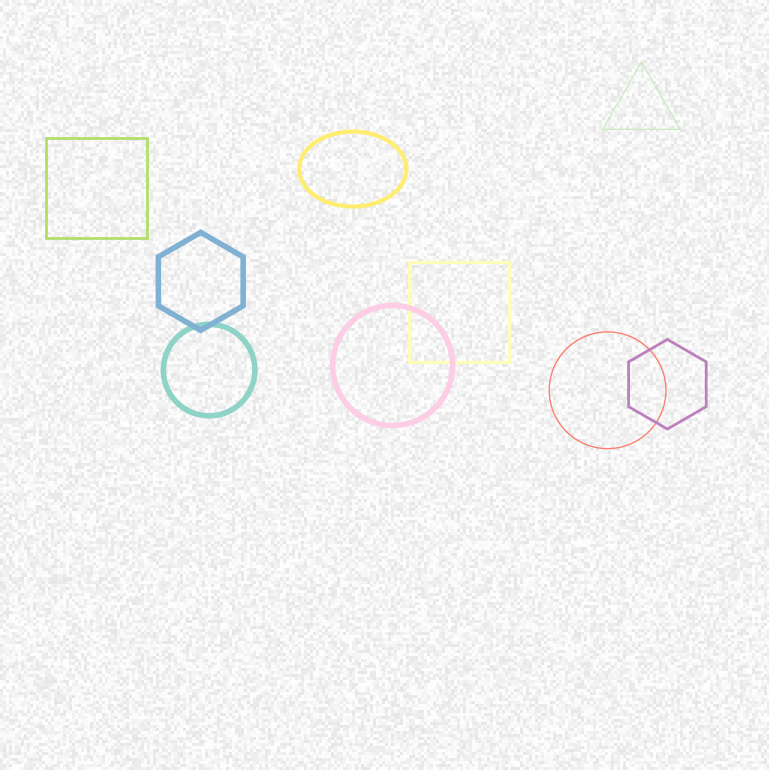[{"shape": "circle", "thickness": 2, "radius": 0.3, "center": [0.272, 0.519]}, {"shape": "square", "thickness": 1, "radius": 0.32, "center": [0.596, 0.594]}, {"shape": "circle", "thickness": 0.5, "radius": 0.38, "center": [0.789, 0.493]}, {"shape": "hexagon", "thickness": 2, "radius": 0.32, "center": [0.261, 0.635]}, {"shape": "square", "thickness": 1, "radius": 0.33, "center": [0.126, 0.756]}, {"shape": "circle", "thickness": 2, "radius": 0.39, "center": [0.51, 0.525]}, {"shape": "hexagon", "thickness": 1, "radius": 0.29, "center": [0.867, 0.501]}, {"shape": "triangle", "thickness": 0.5, "radius": 0.29, "center": [0.833, 0.861]}, {"shape": "oval", "thickness": 1.5, "radius": 0.35, "center": [0.458, 0.78]}]